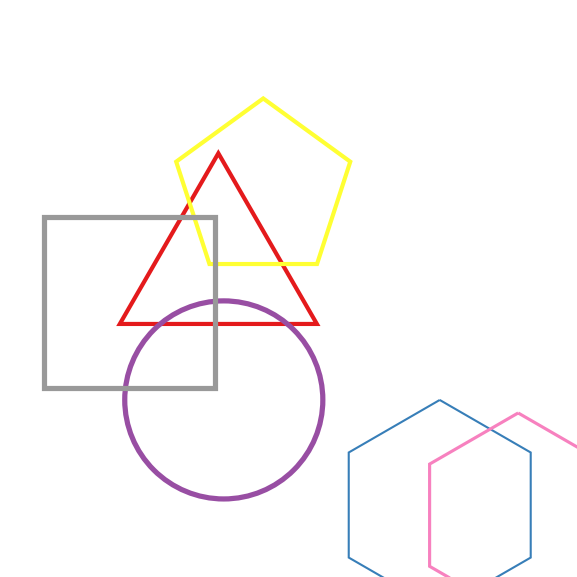[{"shape": "triangle", "thickness": 2, "radius": 0.99, "center": [0.378, 0.537]}, {"shape": "hexagon", "thickness": 1, "radius": 0.91, "center": [0.761, 0.125]}, {"shape": "circle", "thickness": 2.5, "radius": 0.86, "center": [0.388, 0.307]}, {"shape": "pentagon", "thickness": 2, "radius": 0.79, "center": [0.456, 0.67]}, {"shape": "hexagon", "thickness": 1.5, "radius": 0.89, "center": [0.897, 0.107]}, {"shape": "square", "thickness": 2.5, "radius": 0.74, "center": [0.225, 0.475]}]